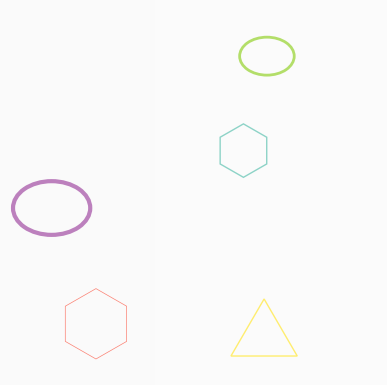[{"shape": "hexagon", "thickness": 1, "radius": 0.35, "center": [0.628, 0.609]}, {"shape": "hexagon", "thickness": 0.5, "radius": 0.46, "center": [0.248, 0.159]}, {"shape": "oval", "thickness": 2, "radius": 0.35, "center": [0.689, 0.854]}, {"shape": "oval", "thickness": 3, "radius": 0.5, "center": [0.133, 0.46]}, {"shape": "triangle", "thickness": 1, "radius": 0.49, "center": [0.682, 0.125]}]